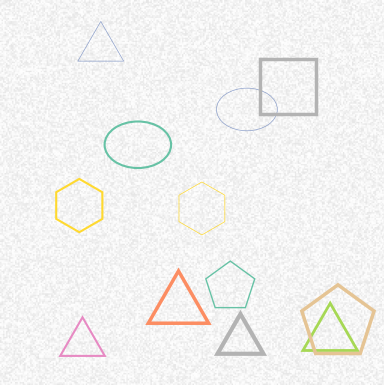[{"shape": "oval", "thickness": 1.5, "radius": 0.43, "center": [0.358, 0.624]}, {"shape": "pentagon", "thickness": 1, "radius": 0.33, "center": [0.598, 0.255]}, {"shape": "triangle", "thickness": 2.5, "radius": 0.45, "center": [0.464, 0.206]}, {"shape": "triangle", "thickness": 0.5, "radius": 0.34, "center": [0.262, 0.876]}, {"shape": "oval", "thickness": 0.5, "radius": 0.4, "center": [0.641, 0.716]}, {"shape": "triangle", "thickness": 1.5, "radius": 0.33, "center": [0.214, 0.109]}, {"shape": "triangle", "thickness": 2, "radius": 0.41, "center": [0.858, 0.131]}, {"shape": "hexagon", "thickness": 0.5, "radius": 0.34, "center": [0.524, 0.459]}, {"shape": "hexagon", "thickness": 1.5, "radius": 0.35, "center": [0.206, 0.466]}, {"shape": "pentagon", "thickness": 2.5, "radius": 0.49, "center": [0.878, 0.162]}, {"shape": "triangle", "thickness": 3, "radius": 0.34, "center": [0.625, 0.116]}, {"shape": "square", "thickness": 2.5, "radius": 0.36, "center": [0.747, 0.775]}]